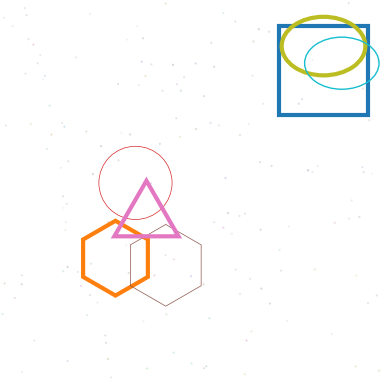[{"shape": "square", "thickness": 3, "radius": 0.58, "center": [0.84, 0.817]}, {"shape": "hexagon", "thickness": 3, "radius": 0.49, "center": [0.3, 0.329]}, {"shape": "circle", "thickness": 0.5, "radius": 0.48, "center": [0.352, 0.525]}, {"shape": "hexagon", "thickness": 0.5, "radius": 0.53, "center": [0.431, 0.311]}, {"shape": "triangle", "thickness": 3, "radius": 0.48, "center": [0.38, 0.434]}, {"shape": "oval", "thickness": 3, "radius": 0.54, "center": [0.84, 0.88]}, {"shape": "oval", "thickness": 1, "radius": 0.48, "center": [0.888, 0.836]}]